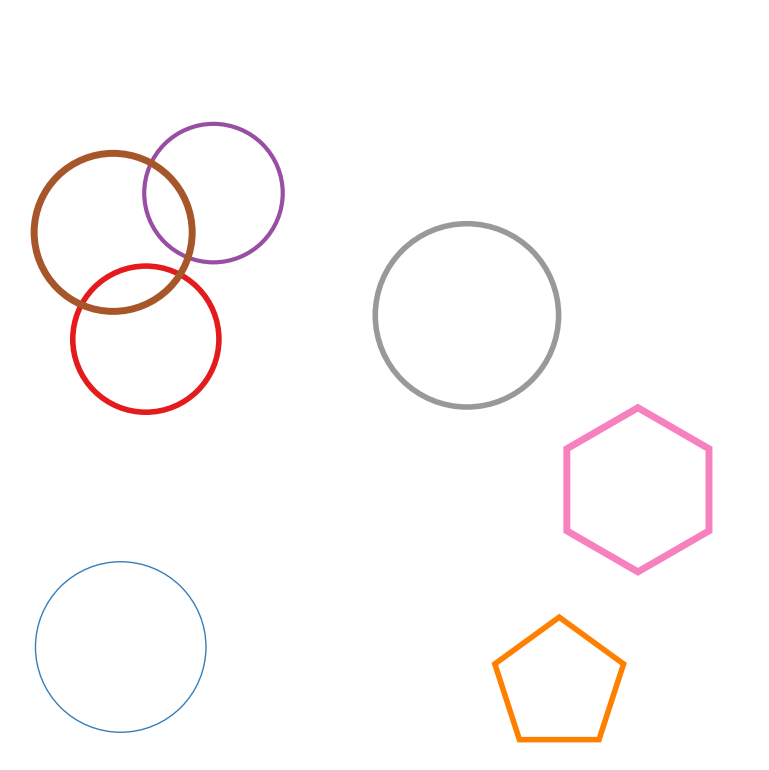[{"shape": "circle", "thickness": 2, "radius": 0.47, "center": [0.189, 0.56]}, {"shape": "circle", "thickness": 0.5, "radius": 0.55, "center": [0.157, 0.16]}, {"shape": "circle", "thickness": 1.5, "radius": 0.45, "center": [0.277, 0.749]}, {"shape": "pentagon", "thickness": 2, "radius": 0.44, "center": [0.726, 0.111]}, {"shape": "circle", "thickness": 2.5, "radius": 0.51, "center": [0.147, 0.698]}, {"shape": "hexagon", "thickness": 2.5, "radius": 0.53, "center": [0.828, 0.364]}, {"shape": "circle", "thickness": 2, "radius": 0.6, "center": [0.606, 0.59]}]